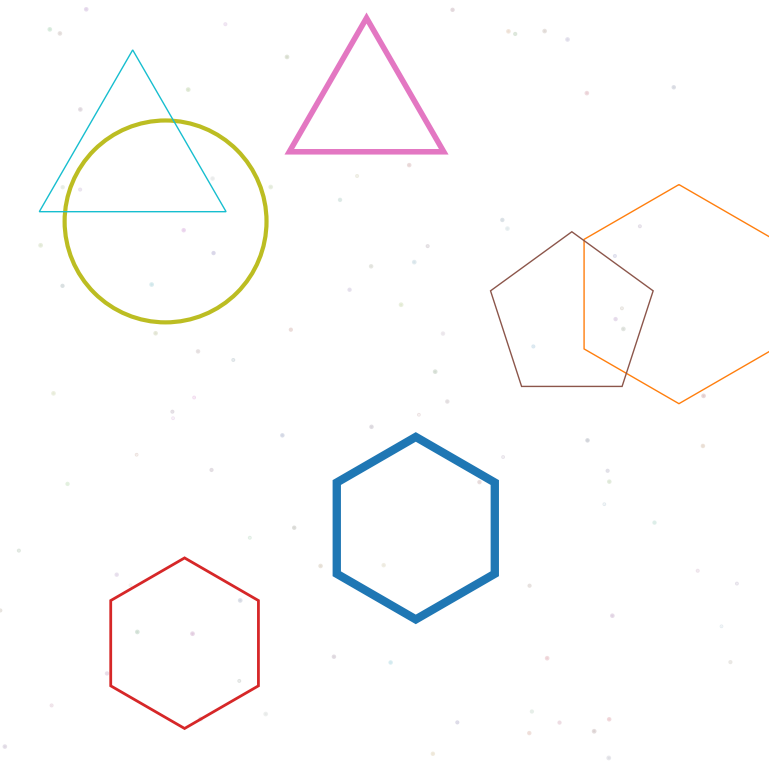[{"shape": "hexagon", "thickness": 3, "radius": 0.59, "center": [0.54, 0.314]}, {"shape": "hexagon", "thickness": 0.5, "radius": 0.71, "center": [0.882, 0.618]}, {"shape": "hexagon", "thickness": 1, "radius": 0.55, "center": [0.24, 0.165]}, {"shape": "pentagon", "thickness": 0.5, "radius": 0.56, "center": [0.743, 0.588]}, {"shape": "triangle", "thickness": 2, "radius": 0.58, "center": [0.476, 0.861]}, {"shape": "circle", "thickness": 1.5, "radius": 0.66, "center": [0.215, 0.712]}, {"shape": "triangle", "thickness": 0.5, "radius": 0.7, "center": [0.172, 0.795]}]